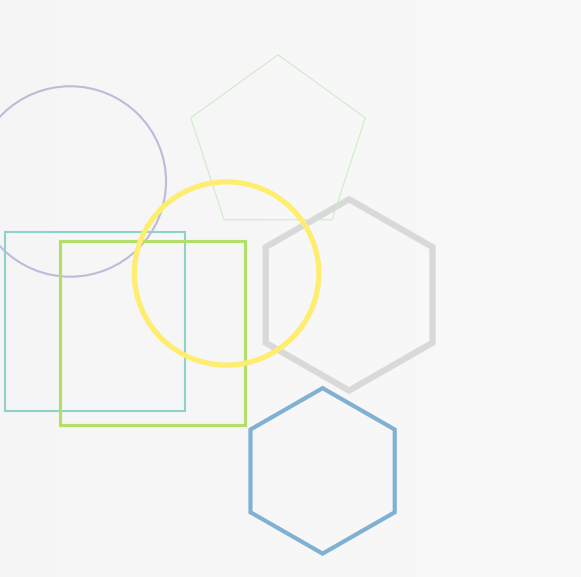[{"shape": "square", "thickness": 1, "radius": 0.78, "center": [0.164, 0.442]}, {"shape": "circle", "thickness": 1, "radius": 0.82, "center": [0.121, 0.685]}, {"shape": "hexagon", "thickness": 2, "radius": 0.72, "center": [0.555, 0.184]}, {"shape": "square", "thickness": 1.5, "radius": 0.79, "center": [0.262, 0.422]}, {"shape": "hexagon", "thickness": 3, "radius": 0.83, "center": [0.601, 0.488]}, {"shape": "pentagon", "thickness": 0.5, "radius": 0.79, "center": [0.478, 0.746]}, {"shape": "circle", "thickness": 2.5, "radius": 0.79, "center": [0.39, 0.526]}]